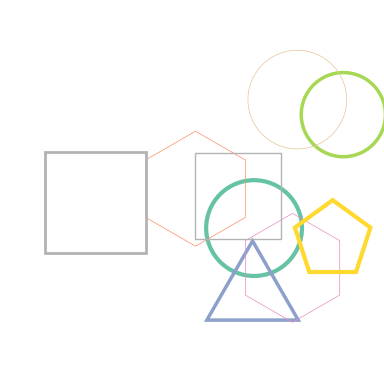[{"shape": "circle", "thickness": 3, "radius": 0.62, "center": [0.66, 0.408]}, {"shape": "hexagon", "thickness": 0.5, "radius": 0.75, "center": [0.508, 0.51]}, {"shape": "triangle", "thickness": 2.5, "radius": 0.69, "center": [0.656, 0.237]}, {"shape": "hexagon", "thickness": 0.5, "radius": 0.71, "center": [0.76, 0.304]}, {"shape": "circle", "thickness": 2.5, "radius": 0.55, "center": [0.892, 0.702]}, {"shape": "pentagon", "thickness": 3, "radius": 0.52, "center": [0.864, 0.377]}, {"shape": "circle", "thickness": 0.5, "radius": 0.64, "center": [0.772, 0.741]}, {"shape": "square", "thickness": 2, "radius": 0.65, "center": [0.248, 0.474]}, {"shape": "square", "thickness": 1, "radius": 0.56, "center": [0.618, 0.492]}]